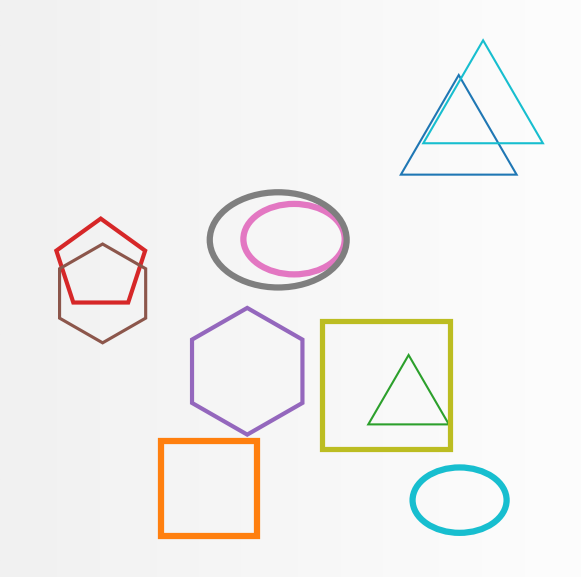[{"shape": "triangle", "thickness": 1, "radius": 0.57, "center": [0.789, 0.754]}, {"shape": "square", "thickness": 3, "radius": 0.41, "center": [0.359, 0.153]}, {"shape": "triangle", "thickness": 1, "radius": 0.4, "center": [0.703, 0.304]}, {"shape": "pentagon", "thickness": 2, "radius": 0.4, "center": [0.173, 0.54]}, {"shape": "hexagon", "thickness": 2, "radius": 0.55, "center": [0.425, 0.356]}, {"shape": "hexagon", "thickness": 1.5, "radius": 0.43, "center": [0.177, 0.491]}, {"shape": "oval", "thickness": 3, "radius": 0.44, "center": [0.506, 0.585]}, {"shape": "oval", "thickness": 3, "radius": 0.59, "center": [0.479, 0.584]}, {"shape": "square", "thickness": 2.5, "radius": 0.55, "center": [0.663, 0.333]}, {"shape": "oval", "thickness": 3, "radius": 0.4, "center": [0.791, 0.133]}, {"shape": "triangle", "thickness": 1, "radius": 0.59, "center": [0.831, 0.81]}]